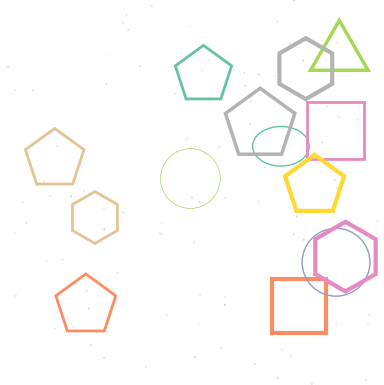[{"shape": "pentagon", "thickness": 2, "radius": 0.38, "center": [0.529, 0.805]}, {"shape": "oval", "thickness": 1, "radius": 0.37, "center": [0.73, 0.62]}, {"shape": "square", "thickness": 3, "radius": 0.35, "center": [0.776, 0.205]}, {"shape": "pentagon", "thickness": 2, "radius": 0.41, "center": [0.223, 0.207]}, {"shape": "circle", "thickness": 1, "radius": 0.44, "center": [0.873, 0.319]}, {"shape": "hexagon", "thickness": 3, "radius": 0.45, "center": [0.897, 0.333]}, {"shape": "square", "thickness": 2, "radius": 0.37, "center": [0.872, 0.661]}, {"shape": "circle", "thickness": 0.5, "radius": 0.39, "center": [0.494, 0.536]}, {"shape": "triangle", "thickness": 2.5, "radius": 0.43, "center": [0.881, 0.861]}, {"shape": "pentagon", "thickness": 3, "radius": 0.4, "center": [0.817, 0.517]}, {"shape": "pentagon", "thickness": 2, "radius": 0.4, "center": [0.142, 0.587]}, {"shape": "hexagon", "thickness": 2, "radius": 0.34, "center": [0.247, 0.435]}, {"shape": "hexagon", "thickness": 3, "radius": 0.4, "center": [0.794, 0.822]}, {"shape": "pentagon", "thickness": 2.5, "radius": 0.47, "center": [0.676, 0.676]}]